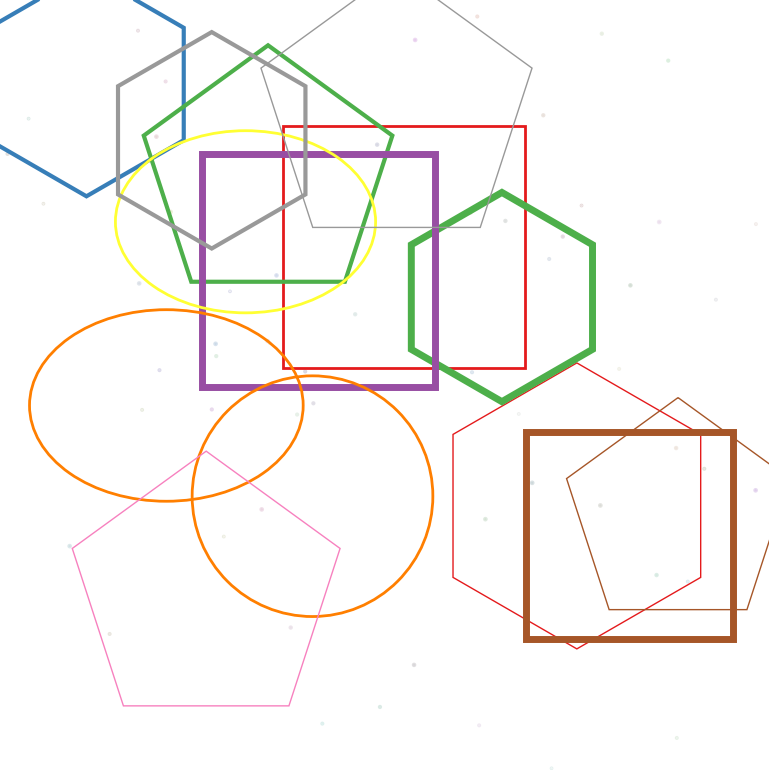[{"shape": "hexagon", "thickness": 0.5, "radius": 0.93, "center": [0.749, 0.343]}, {"shape": "square", "thickness": 1, "radius": 0.78, "center": [0.525, 0.679]}, {"shape": "hexagon", "thickness": 1.5, "radius": 0.73, "center": [0.112, 0.891]}, {"shape": "hexagon", "thickness": 2.5, "radius": 0.68, "center": [0.652, 0.614]}, {"shape": "pentagon", "thickness": 1.5, "radius": 0.85, "center": [0.348, 0.771]}, {"shape": "square", "thickness": 2.5, "radius": 0.76, "center": [0.414, 0.648]}, {"shape": "oval", "thickness": 1, "radius": 0.89, "center": [0.216, 0.473]}, {"shape": "circle", "thickness": 1, "radius": 0.78, "center": [0.406, 0.356]}, {"shape": "oval", "thickness": 1, "radius": 0.84, "center": [0.319, 0.712]}, {"shape": "square", "thickness": 2.5, "radius": 0.67, "center": [0.818, 0.304]}, {"shape": "pentagon", "thickness": 0.5, "radius": 0.76, "center": [0.881, 0.331]}, {"shape": "pentagon", "thickness": 0.5, "radius": 0.91, "center": [0.268, 0.231]}, {"shape": "pentagon", "thickness": 0.5, "radius": 0.93, "center": [0.515, 0.854]}, {"shape": "hexagon", "thickness": 1.5, "radius": 0.7, "center": [0.275, 0.818]}]